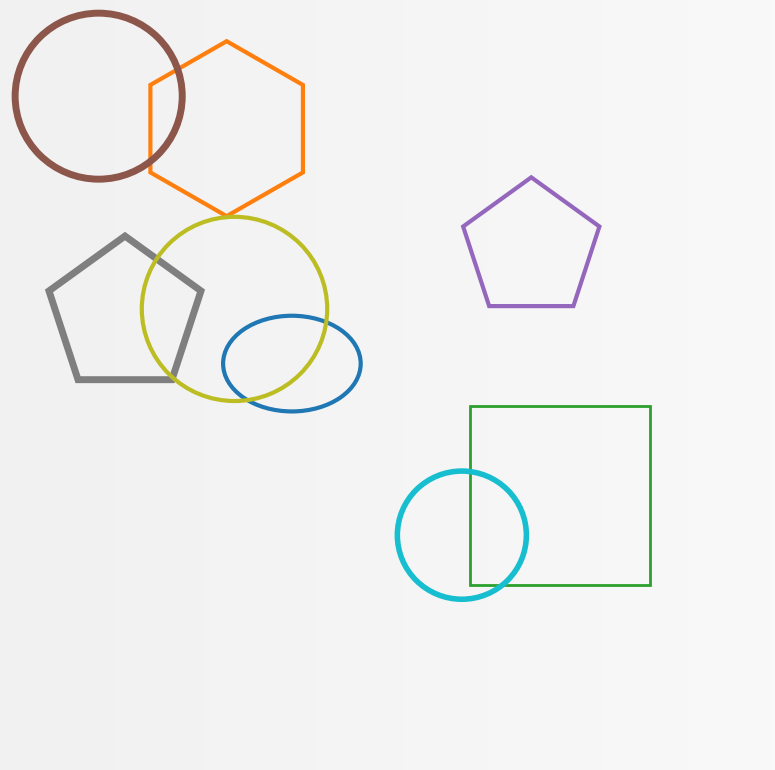[{"shape": "oval", "thickness": 1.5, "radius": 0.44, "center": [0.377, 0.528]}, {"shape": "hexagon", "thickness": 1.5, "radius": 0.57, "center": [0.292, 0.833]}, {"shape": "square", "thickness": 1, "radius": 0.58, "center": [0.722, 0.357]}, {"shape": "pentagon", "thickness": 1.5, "radius": 0.46, "center": [0.686, 0.677]}, {"shape": "circle", "thickness": 2.5, "radius": 0.54, "center": [0.127, 0.875]}, {"shape": "pentagon", "thickness": 2.5, "radius": 0.52, "center": [0.161, 0.59]}, {"shape": "circle", "thickness": 1.5, "radius": 0.6, "center": [0.303, 0.599]}, {"shape": "circle", "thickness": 2, "radius": 0.42, "center": [0.596, 0.305]}]